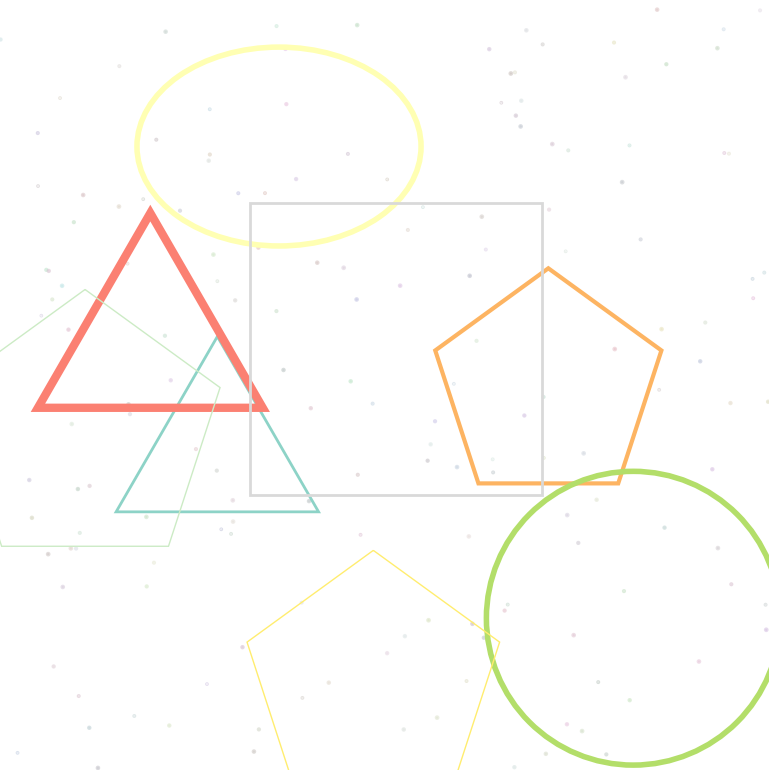[{"shape": "triangle", "thickness": 1, "radius": 0.76, "center": [0.282, 0.411]}, {"shape": "oval", "thickness": 2, "radius": 0.92, "center": [0.362, 0.81]}, {"shape": "triangle", "thickness": 3, "radius": 0.84, "center": [0.195, 0.555]}, {"shape": "pentagon", "thickness": 1.5, "radius": 0.77, "center": [0.712, 0.497]}, {"shape": "circle", "thickness": 2, "radius": 0.95, "center": [0.822, 0.197]}, {"shape": "square", "thickness": 1, "radius": 0.95, "center": [0.514, 0.547]}, {"shape": "pentagon", "thickness": 0.5, "radius": 0.92, "center": [0.11, 0.44]}, {"shape": "pentagon", "thickness": 0.5, "radius": 0.86, "center": [0.485, 0.113]}]